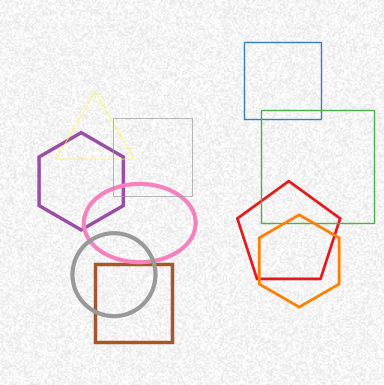[{"shape": "pentagon", "thickness": 2, "radius": 0.7, "center": [0.75, 0.389]}, {"shape": "square", "thickness": 1, "radius": 0.5, "center": [0.733, 0.792]}, {"shape": "square", "thickness": 1, "radius": 0.73, "center": [0.824, 0.568]}, {"shape": "hexagon", "thickness": 2.5, "radius": 0.63, "center": [0.211, 0.529]}, {"shape": "hexagon", "thickness": 2, "radius": 0.6, "center": [0.777, 0.322]}, {"shape": "triangle", "thickness": 0.5, "radius": 0.58, "center": [0.247, 0.645]}, {"shape": "square", "thickness": 2.5, "radius": 0.5, "center": [0.347, 0.213]}, {"shape": "oval", "thickness": 3, "radius": 0.73, "center": [0.363, 0.421]}, {"shape": "square", "thickness": 0.5, "radius": 0.51, "center": [0.396, 0.592]}, {"shape": "circle", "thickness": 3, "radius": 0.54, "center": [0.296, 0.287]}]